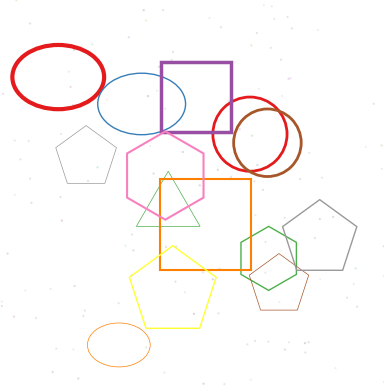[{"shape": "circle", "thickness": 2, "radius": 0.48, "center": [0.649, 0.652]}, {"shape": "oval", "thickness": 3, "radius": 0.6, "center": [0.151, 0.8]}, {"shape": "oval", "thickness": 1, "radius": 0.57, "center": [0.368, 0.73]}, {"shape": "triangle", "thickness": 0.5, "radius": 0.48, "center": [0.437, 0.46]}, {"shape": "hexagon", "thickness": 1, "radius": 0.42, "center": [0.698, 0.329]}, {"shape": "square", "thickness": 2.5, "radius": 0.46, "center": [0.51, 0.748]}, {"shape": "square", "thickness": 1.5, "radius": 0.59, "center": [0.534, 0.418]}, {"shape": "oval", "thickness": 0.5, "radius": 0.41, "center": [0.309, 0.104]}, {"shape": "pentagon", "thickness": 1, "radius": 0.59, "center": [0.449, 0.243]}, {"shape": "pentagon", "thickness": 0.5, "radius": 0.41, "center": [0.725, 0.26]}, {"shape": "circle", "thickness": 2, "radius": 0.44, "center": [0.695, 0.629]}, {"shape": "hexagon", "thickness": 1.5, "radius": 0.57, "center": [0.429, 0.544]}, {"shape": "pentagon", "thickness": 0.5, "radius": 0.41, "center": [0.224, 0.591]}, {"shape": "pentagon", "thickness": 1, "radius": 0.51, "center": [0.83, 0.38]}]